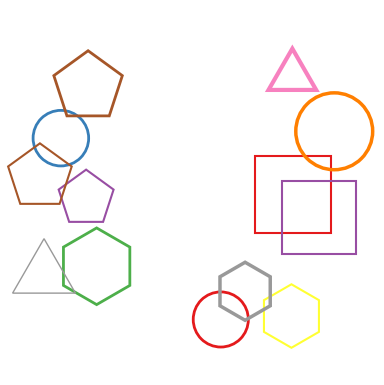[{"shape": "circle", "thickness": 2, "radius": 0.36, "center": [0.573, 0.17]}, {"shape": "square", "thickness": 1.5, "radius": 0.5, "center": [0.761, 0.494]}, {"shape": "circle", "thickness": 2, "radius": 0.36, "center": [0.158, 0.641]}, {"shape": "hexagon", "thickness": 2, "radius": 0.5, "center": [0.251, 0.308]}, {"shape": "square", "thickness": 1.5, "radius": 0.48, "center": [0.828, 0.435]}, {"shape": "pentagon", "thickness": 1.5, "radius": 0.37, "center": [0.224, 0.484]}, {"shape": "circle", "thickness": 2.5, "radius": 0.5, "center": [0.868, 0.659]}, {"shape": "hexagon", "thickness": 1.5, "radius": 0.41, "center": [0.757, 0.179]}, {"shape": "pentagon", "thickness": 1.5, "radius": 0.43, "center": [0.104, 0.541]}, {"shape": "pentagon", "thickness": 2, "radius": 0.47, "center": [0.229, 0.775]}, {"shape": "triangle", "thickness": 3, "radius": 0.36, "center": [0.759, 0.802]}, {"shape": "triangle", "thickness": 1, "radius": 0.47, "center": [0.114, 0.286]}, {"shape": "hexagon", "thickness": 2.5, "radius": 0.38, "center": [0.637, 0.243]}]